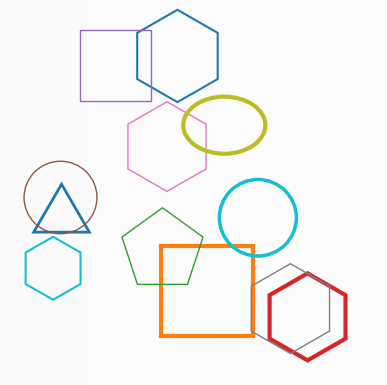[{"shape": "triangle", "thickness": 2, "radius": 0.42, "center": [0.159, 0.438]}, {"shape": "hexagon", "thickness": 1.5, "radius": 0.6, "center": [0.458, 0.855]}, {"shape": "square", "thickness": 3, "radius": 0.59, "center": [0.534, 0.244]}, {"shape": "pentagon", "thickness": 1, "radius": 0.55, "center": [0.419, 0.35]}, {"shape": "hexagon", "thickness": 3, "radius": 0.57, "center": [0.794, 0.177]}, {"shape": "square", "thickness": 1, "radius": 0.46, "center": [0.299, 0.829]}, {"shape": "circle", "thickness": 1, "radius": 0.47, "center": [0.156, 0.487]}, {"shape": "hexagon", "thickness": 1, "radius": 0.58, "center": [0.431, 0.619]}, {"shape": "hexagon", "thickness": 1, "radius": 0.58, "center": [0.749, 0.198]}, {"shape": "oval", "thickness": 3, "radius": 0.53, "center": [0.579, 0.675]}, {"shape": "circle", "thickness": 2.5, "radius": 0.5, "center": [0.665, 0.434]}, {"shape": "hexagon", "thickness": 1.5, "radius": 0.41, "center": [0.137, 0.303]}]